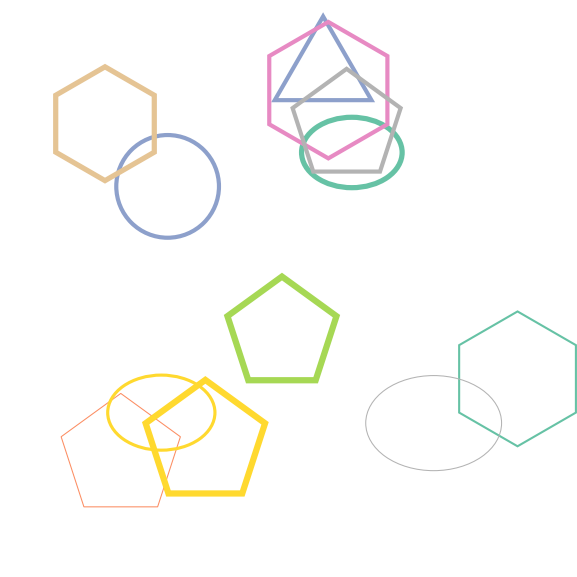[{"shape": "oval", "thickness": 2.5, "radius": 0.44, "center": [0.609, 0.735]}, {"shape": "hexagon", "thickness": 1, "radius": 0.58, "center": [0.896, 0.343]}, {"shape": "pentagon", "thickness": 0.5, "radius": 0.54, "center": [0.209, 0.209]}, {"shape": "circle", "thickness": 2, "radius": 0.44, "center": [0.29, 0.676]}, {"shape": "triangle", "thickness": 2, "radius": 0.48, "center": [0.559, 0.874]}, {"shape": "hexagon", "thickness": 2, "radius": 0.59, "center": [0.569, 0.843]}, {"shape": "pentagon", "thickness": 3, "radius": 0.5, "center": [0.488, 0.421]}, {"shape": "pentagon", "thickness": 3, "radius": 0.54, "center": [0.356, 0.233]}, {"shape": "oval", "thickness": 1.5, "radius": 0.46, "center": [0.279, 0.285]}, {"shape": "hexagon", "thickness": 2.5, "radius": 0.49, "center": [0.182, 0.785]}, {"shape": "pentagon", "thickness": 2, "radius": 0.49, "center": [0.6, 0.782]}, {"shape": "oval", "thickness": 0.5, "radius": 0.59, "center": [0.751, 0.266]}]